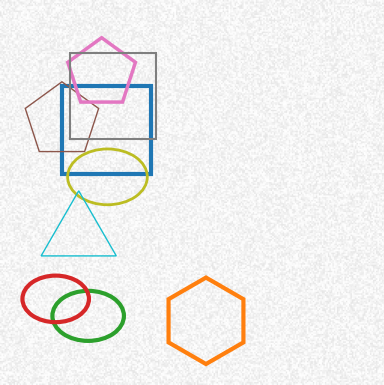[{"shape": "square", "thickness": 3, "radius": 0.57, "center": [0.277, 0.663]}, {"shape": "hexagon", "thickness": 3, "radius": 0.56, "center": [0.535, 0.167]}, {"shape": "oval", "thickness": 3, "radius": 0.46, "center": [0.229, 0.18]}, {"shape": "oval", "thickness": 3, "radius": 0.43, "center": [0.145, 0.224]}, {"shape": "pentagon", "thickness": 1, "radius": 0.5, "center": [0.161, 0.687]}, {"shape": "pentagon", "thickness": 2.5, "radius": 0.46, "center": [0.264, 0.81]}, {"shape": "square", "thickness": 1.5, "radius": 0.55, "center": [0.293, 0.751]}, {"shape": "oval", "thickness": 2, "radius": 0.52, "center": [0.279, 0.541]}, {"shape": "triangle", "thickness": 1, "radius": 0.56, "center": [0.204, 0.392]}]